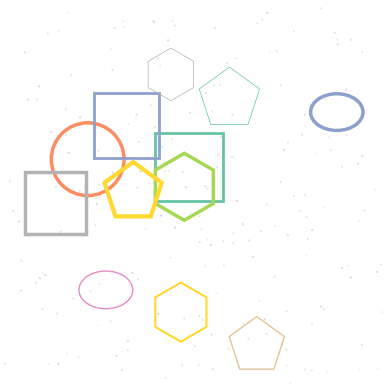[{"shape": "pentagon", "thickness": 0.5, "radius": 0.41, "center": [0.596, 0.743]}, {"shape": "square", "thickness": 2, "radius": 0.44, "center": [0.491, 0.565]}, {"shape": "circle", "thickness": 2.5, "radius": 0.47, "center": [0.228, 0.586]}, {"shape": "square", "thickness": 2, "radius": 0.42, "center": [0.328, 0.674]}, {"shape": "oval", "thickness": 2.5, "radius": 0.34, "center": [0.875, 0.709]}, {"shape": "oval", "thickness": 1, "radius": 0.35, "center": [0.275, 0.247]}, {"shape": "hexagon", "thickness": 2.5, "radius": 0.43, "center": [0.479, 0.515]}, {"shape": "hexagon", "thickness": 1.5, "radius": 0.38, "center": [0.47, 0.189]}, {"shape": "pentagon", "thickness": 3, "radius": 0.39, "center": [0.346, 0.501]}, {"shape": "pentagon", "thickness": 1, "radius": 0.38, "center": [0.667, 0.102]}, {"shape": "square", "thickness": 2.5, "radius": 0.4, "center": [0.144, 0.473]}, {"shape": "hexagon", "thickness": 0.5, "radius": 0.34, "center": [0.444, 0.807]}]